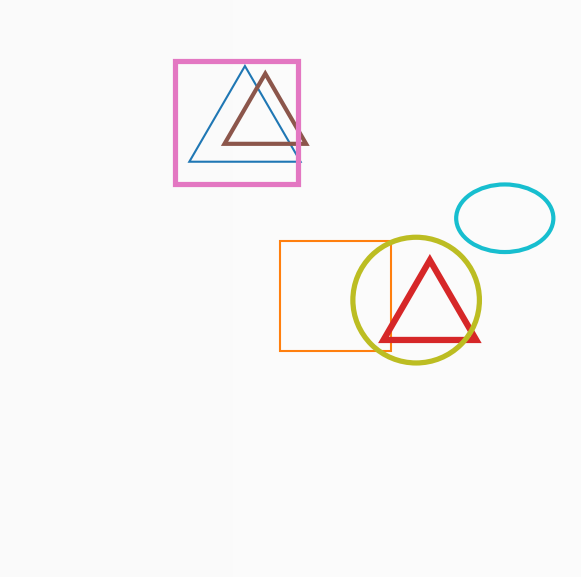[{"shape": "triangle", "thickness": 1, "radius": 0.55, "center": [0.421, 0.774]}, {"shape": "square", "thickness": 1, "radius": 0.48, "center": [0.576, 0.487]}, {"shape": "triangle", "thickness": 3, "radius": 0.46, "center": [0.74, 0.456]}, {"shape": "triangle", "thickness": 2, "radius": 0.41, "center": [0.456, 0.791]}, {"shape": "square", "thickness": 2.5, "radius": 0.53, "center": [0.407, 0.787]}, {"shape": "circle", "thickness": 2.5, "radius": 0.54, "center": [0.716, 0.479]}, {"shape": "oval", "thickness": 2, "radius": 0.42, "center": [0.868, 0.621]}]